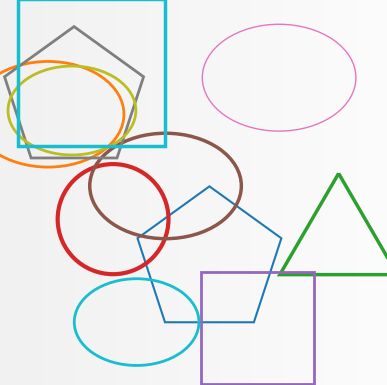[{"shape": "pentagon", "thickness": 1.5, "radius": 0.98, "center": [0.54, 0.321]}, {"shape": "oval", "thickness": 2, "radius": 0.98, "center": [0.124, 0.703]}, {"shape": "triangle", "thickness": 2.5, "radius": 0.88, "center": [0.874, 0.374]}, {"shape": "circle", "thickness": 3, "radius": 0.71, "center": [0.292, 0.431]}, {"shape": "square", "thickness": 2, "radius": 0.73, "center": [0.664, 0.147]}, {"shape": "oval", "thickness": 2.5, "radius": 0.98, "center": [0.427, 0.517]}, {"shape": "oval", "thickness": 1, "radius": 0.99, "center": [0.72, 0.798]}, {"shape": "pentagon", "thickness": 2, "radius": 0.94, "center": [0.191, 0.742]}, {"shape": "oval", "thickness": 2, "radius": 0.82, "center": [0.186, 0.713]}, {"shape": "square", "thickness": 2.5, "radius": 0.95, "center": [0.236, 0.812]}, {"shape": "oval", "thickness": 2, "radius": 0.8, "center": [0.353, 0.163]}]